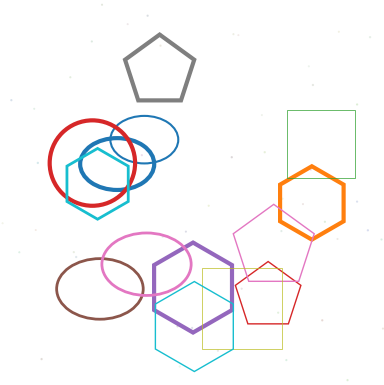[{"shape": "oval", "thickness": 3, "radius": 0.48, "center": [0.304, 0.574]}, {"shape": "oval", "thickness": 1.5, "radius": 0.44, "center": [0.375, 0.637]}, {"shape": "hexagon", "thickness": 3, "radius": 0.48, "center": [0.81, 0.473]}, {"shape": "square", "thickness": 0.5, "radius": 0.44, "center": [0.834, 0.625]}, {"shape": "pentagon", "thickness": 1, "radius": 0.45, "center": [0.696, 0.231]}, {"shape": "circle", "thickness": 3, "radius": 0.55, "center": [0.24, 0.576]}, {"shape": "hexagon", "thickness": 3, "radius": 0.58, "center": [0.501, 0.253]}, {"shape": "oval", "thickness": 2, "radius": 0.56, "center": [0.26, 0.25]}, {"shape": "oval", "thickness": 2, "radius": 0.58, "center": [0.381, 0.314]}, {"shape": "pentagon", "thickness": 1, "radius": 0.55, "center": [0.711, 0.359]}, {"shape": "pentagon", "thickness": 3, "radius": 0.47, "center": [0.415, 0.816]}, {"shape": "square", "thickness": 0.5, "radius": 0.52, "center": [0.628, 0.199]}, {"shape": "hexagon", "thickness": 2, "radius": 0.46, "center": [0.253, 0.523]}, {"shape": "hexagon", "thickness": 1, "radius": 0.58, "center": [0.505, 0.152]}]